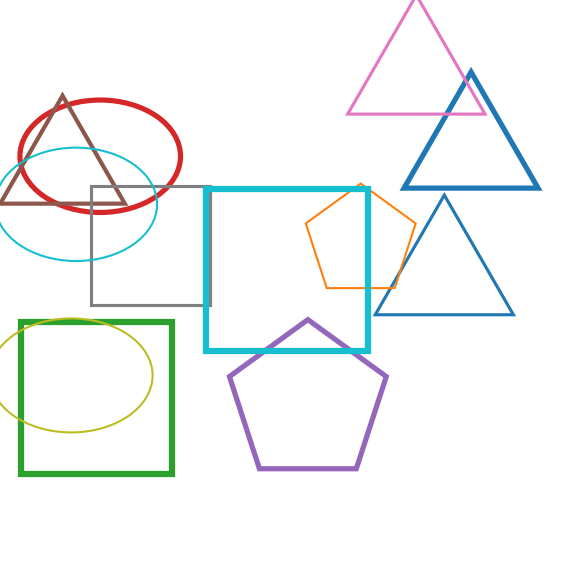[{"shape": "triangle", "thickness": 1.5, "radius": 0.69, "center": [0.769, 0.523]}, {"shape": "triangle", "thickness": 2.5, "radius": 0.67, "center": [0.816, 0.74]}, {"shape": "pentagon", "thickness": 1, "radius": 0.5, "center": [0.625, 0.581]}, {"shape": "square", "thickness": 3, "radius": 0.66, "center": [0.168, 0.31]}, {"shape": "oval", "thickness": 2.5, "radius": 0.7, "center": [0.174, 0.729]}, {"shape": "pentagon", "thickness": 2.5, "radius": 0.71, "center": [0.533, 0.303]}, {"shape": "triangle", "thickness": 2, "radius": 0.62, "center": [0.108, 0.709]}, {"shape": "triangle", "thickness": 1.5, "radius": 0.69, "center": [0.721, 0.87]}, {"shape": "square", "thickness": 1.5, "radius": 0.52, "center": [0.26, 0.574]}, {"shape": "oval", "thickness": 1, "radius": 0.71, "center": [0.123, 0.349]}, {"shape": "oval", "thickness": 1, "radius": 0.7, "center": [0.132, 0.645]}, {"shape": "square", "thickness": 3, "radius": 0.7, "center": [0.496, 0.532]}]